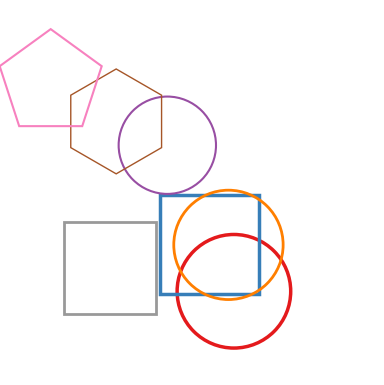[{"shape": "circle", "thickness": 2.5, "radius": 0.74, "center": [0.608, 0.243]}, {"shape": "square", "thickness": 2.5, "radius": 0.64, "center": [0.544, 0.365]}, {"shape": "circle", "thickness": 1.5, "radius": 0.63, "center": [0.435, 0.623]}, {"shape": "circle", "thickness": 2, "radius": 0.71, "center": [0.593, 0.364]}, {"shape": "hexagon", "thickness": 1, "radius": 0.68, "center": [0.302, 0.685]}, {"shape": "pentagon", "thickness": 1.5, "radius": 0.7, "center": [0.132, 0.785]}, {"shape": "square", "thickness": 2, "radius": 0.6, "center": [0.285, 0.305]}]